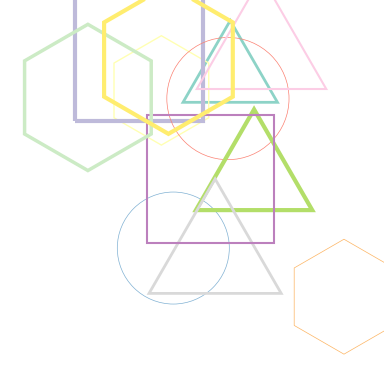[{"shape": "triangle", "thickness": 2, "radius": 0.71, "center": [0.598, 0.805]}, {"shape": "hexagon", "thickness": 1, "radius": 0.71, "center": [0.419, 0.765]}, {"shape": "square", "thickness": 3, "radius": 0.83, "center": [0.362, 0.852]}, {"shape": "circle", "thickness": 0.5, "radius": 0.79, "center": [0.592, 0.744]}, {"shape": "circle", "thickness": 0.5, "radius": 0.73, "center": [0.45, 0.356]}, {"shape": "hexagon", "thickness": 0.5, "radius": 0.75, "center": [0.893, 0.229]}, {"shape": "triangle", "thickness": 3, "radius": 0.87, "center": [0.66, 0.541]}, {"shape": "triangle", "thickness": 1.5, "radius": 0.97, "center": [0.679, 0.866]}, {"shape": "triangle", "thickness": 2, "radius": 0.99, "center": [0.559, 0.337]}, {"shape": "square", "thickness": 1.5, "radius": 0.83, "center": [0.548, 0.535]}, {"shape": "hexagon", "thickness": 2.5, "radius": 0.95, "center": [0.228, 0.747]}, {"shape": "hexagon", "thickness": 3, "radius": 0.96, "center": [0.438, 0.845]}]